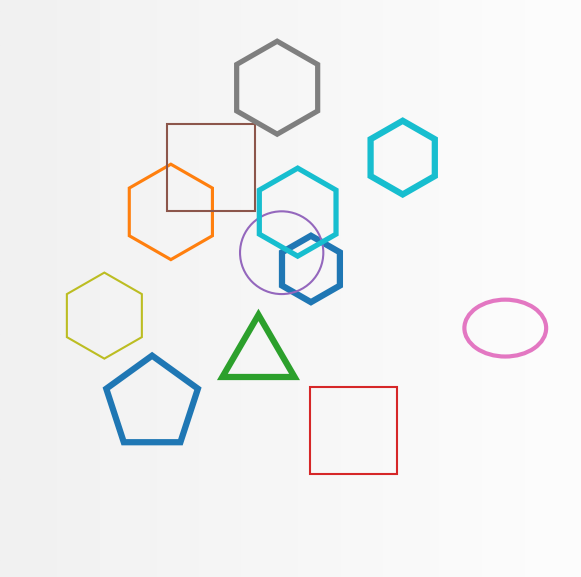[{"shape": "pentagon", "thickness": 3, "radius": 0.41, "center": [0.262, 0.3]}, {"shape": "hexagon", "thickness": 3, "radius": 0.29, "center": [0.535, 0.533]}, {"shape": "hexagon", "thickness": 1.5, "radius": 0.41, "center": [0.294, 0.632]}, {"shape": "triangle", "thickness": 3, "radius": 0.36, "center": [0.445, 0.382]}, {"shape": "square", "thickness": 1, "radius": 0.38, "center": [0.608, 0.253]}, {"shape": "circle", "thickness": 1, "radius": 0.36, "center": [0.485, 0.562]}, {"shape": "square", "thickness": 1, "radius": 0.38, "center": [0.363, 0.708]}, {"shape": "oval", "thickness": 2, "radius": 0.35, "center": [0.869, 0.431]}, {"shape": "hexagon", "thickness": 2.5, "radius": 0.4, "center": [0.477, 0.847]}, {"shape": "hexagon", "thickness": 1, "radius": 0.37, "center": [0.18, 0.453]}, {"shape": "hexagon", "thickness": 2.5, "radius": 0.38, "center": [0.512, 0.632]}, {"shape": "hexagon", "thickness": 3, "radius": 0.32, "center": [0.693, 0.726]}]